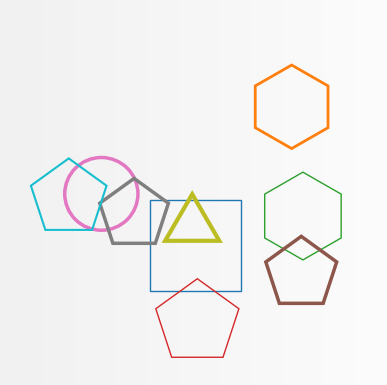[{"shape": "square", "thickness": 1, "radius": 0.59, "center": [0.505, 0.363]}, {"shape": "hexagon", "thickness": 2, "radius": 0.54, "center": [0.753, 0.723]}, {"shape": "hexagon", "thickness": 1, "radius": 0.57, "center": [0.782, 0.439]}, {"shape": "pentagon", "thickness": 1, "radius": 0.56, "center": [0.509, 0.163]}, {"shape": "pentagon", "thickness": 2.5, "radius": 0.48, "center": [0.777, 0.29]}, {"shape": "circle", "thickness": 2.5, "radius": 0.47, "center": [0.262, 0.496]}, {"shape": "pentagon", "thickness": 2.5, "radius": 0.47, "center": [0.346, 0.443]}, {"shape": "triangle", "thickness": 3, "radius": 0.4, "center": [0.496, 0.415]}, {"shape": "pentagon", "thickness": 1.5, "radius": 0.51, "center": [0.177, 0.486]}]